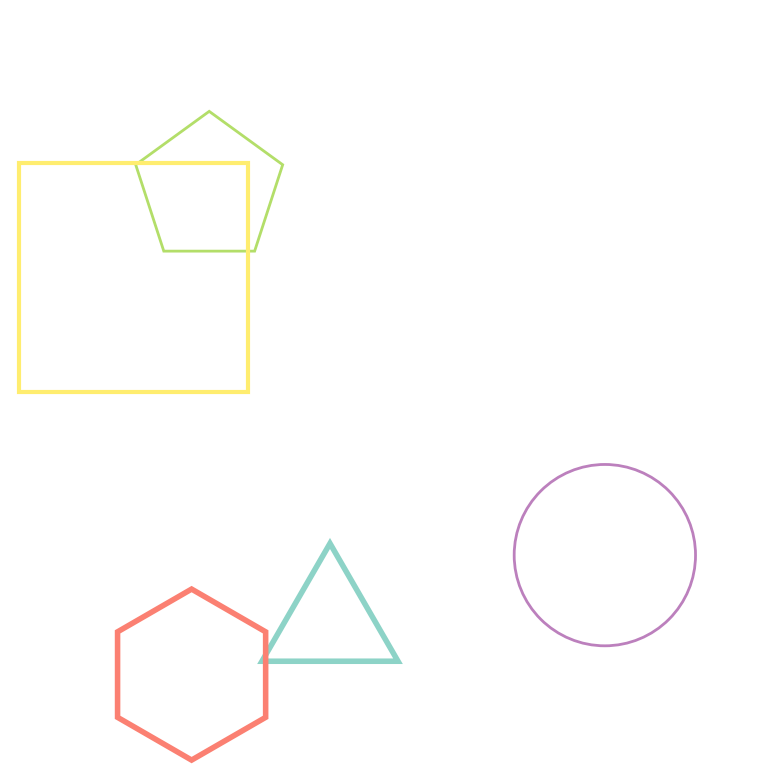[{"shape": "triangle", "thickness": 2, "radius": 0.51, "center": [0.429, 0.192]}, {"shape": "hexagon", "thickness": 2, "radius": 0.56, "center": [0.249, 0.124]}, {"shape": "pentagon", "thickness": 1, "radius": 0.5, "center": [0.272, 0.755]}, {"shape": "circle", "thickness": 1, "radius": 0.59, "center": [0.786, 0.279]}, {"shape": "square", "thickness": 1.5, "radius": 0.74, "center": [0.173, 0.64]}]